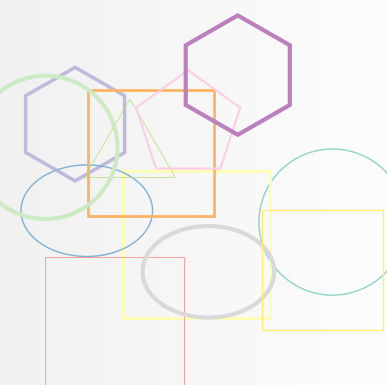[{"shape": "circle", "thickness": 1, "radius": 0.95, "center": [0.858, 0.423]}, {"shape": "square", "thickness": 2, "radius": 0.95, "center": [0.506, 0.365]}, {"shape": "hexagon", "thickness": 2.5, "radius": 0.74, "center": [0.194, 0.678]}, {"shape": "square", "thickness": 0.5, "radius": 0.9, "center": [0.295, 0.153]}, {"shape": "oval", "thickness": 1, "radius": 0.85, "center": [0.224, 0.453]}, {"shape": "square", "thickness": 2, "radius": 0.81, "center": [0.389, 0.602]}, {"shape": "triangle", "thickness": 0.5, "radius": 0.68, "center": [0.335, 0.607]}, {"shape": "pentagon", "thickness": 1.5, "radius": 0.71, "center": [0.486, 0.677]}, {"shape": "oval", "thickness": 3, "radius": 0.85, "center": [0.538, 0.294]}, {"shape": "hexagon", "thickness": 3, "radius": 0.78, "center": [0.614, 0.805]}, {"shape": "circle", "thickness": 3, "radius": 0.93, "center": [0.117, 0.617]}, {"shape": "square", "thickness": 1, "radius": 0.78, "center": [0.832, 0.299]}]